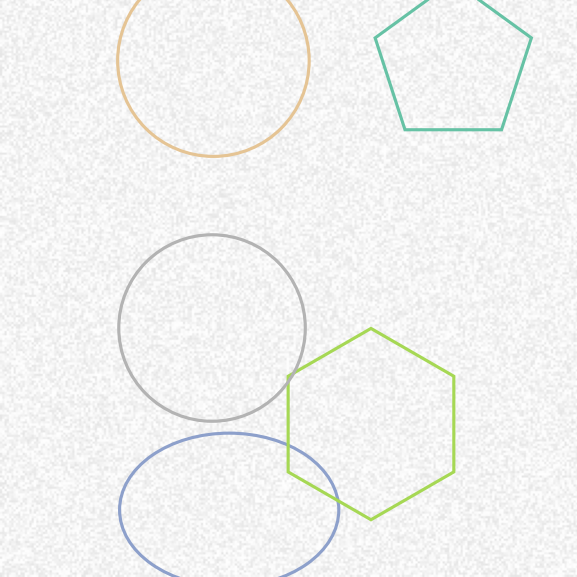[{"shape": "pentagon", "thickness": 1.5, "radius": 0.71, "center": [0.785, 0.89]}, {"shape": "oval", "thickness": 1.5, "radius": 0.95, "center": [0.397, 0.116]}, {"shape": "hexagon", "thickness": 1.5, "radius": 0.83, "center": [0.642, 0.265]}, {"shape": "circle", "thickness": 1.5, "radius": 0.83, "center": [0.37, 0.894]}, {"shape": "circle", "thickness": 1.5, "radius": 0.81, "center": [0.367, 0.431]}]